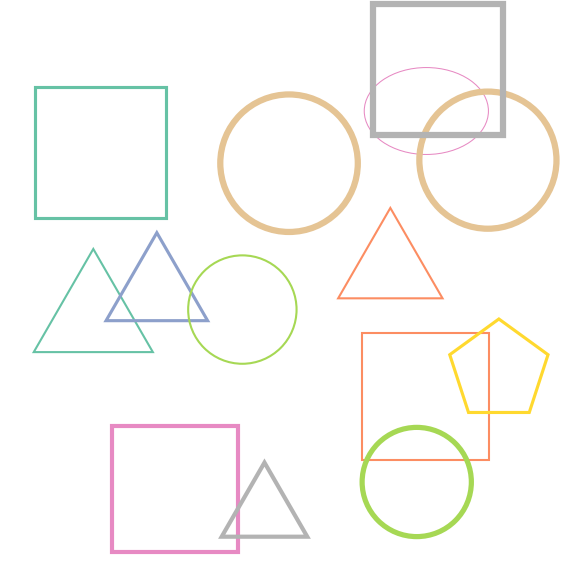[{"shape": "square", "thickness": 1.5, "radius": 0.56, "center": [0.174, 0.735]}, {"shape": "triangle", "thickness": 1, "radius": 0.6, "center": [0.162, 0.449]}, {"shape": "square", "thickness": 1, "radius": 0.55, "center": [0.737, 0.312]}, {"shape": "triangle", "thickness": 1, "radius": 0.52, "center": [0.676, 0.535]}, {"shape": "triangle", "thickness": 1.5, "radius": 0.51, "center": [0.272, 0.495]}, {"shape": "oval", "thickness": 0.5, "radius": 0.54, "center": [0.738, 0.807]}, {"shape": "square", "thickness": 2, "radius": 0.55, "center": [0.303, 0.153]}, {"shape": "circle", "thickness": 2.5, "radius": 0.47, "center": [0.722, 0.165]}, {"shape": "circle", "thickness": 1, "radius": 0.47, "center": [0.42, 0.463]}, {"shape": "pentagon", "thickness": 1.5, "radius": 0.45, "center": [0.864, 0.357]}, {"shape": "circle", "thickness": 3, "radius": 0.59, "center": [0.845, 0.722]}, {"shape": "circle", "thickness": 3, "radius": 0.6, "center": [0.501, 0.717]}, {"shape": "square", "thickness": 3, "radius": 0.57, "center": [0.758, 0.879]}, {"shape": "triangle", "thickness": 2, "radius": 0.43, "center": [0.458, 0.113]}]